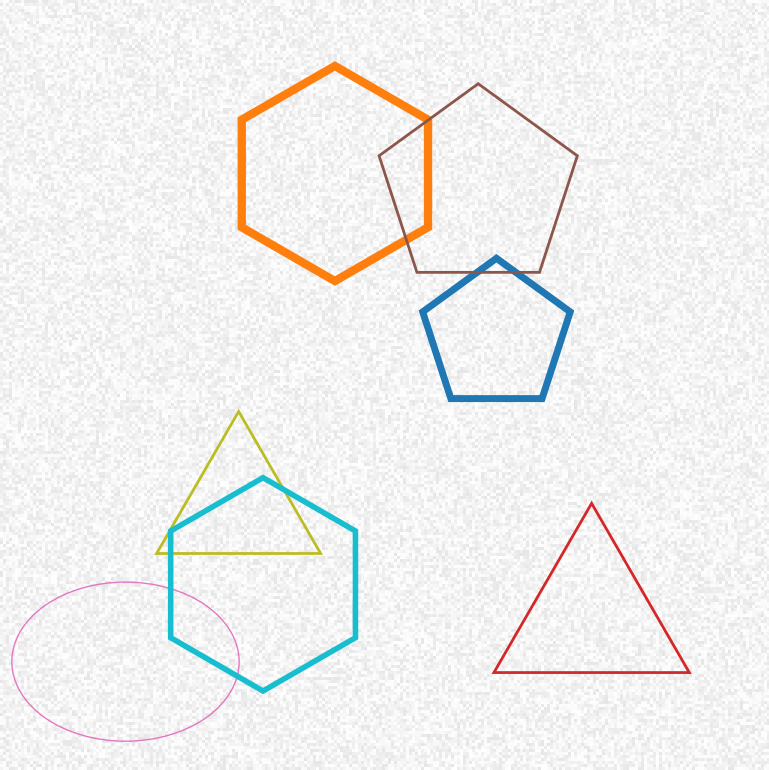[{"shape": "pentagon", "thickness": 2.5, "radius": 0.5, "center": [0.645, 0.564]}, {"shape": "hexagon", "thickness": 3, "radius": 0.7, "center": [0.435, 0.775]}, {"shape": "triangle", "thickness": 1, "radius": 0.73, "center": [0.768, 0.2]}, {"shape": "pentagon", "thickness": 1, "radius": 0.68, "center": [0.621, 0.756]}, {"shape": "oval", "thickness": 0.5, "radius": 0.74, "center": [0.163, 0.141]}, {"shape": "triangle", "thickness": 1, "radius": 0.61, "center": [0.31, 0.343]}, {"shape": "hexagon", "thickness": 2, "radius": 0.69, "center": [0.342, 0.241]}]